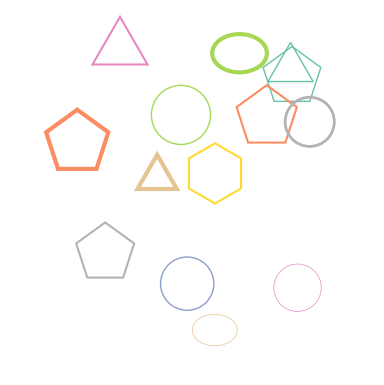[{"shape": "triangle", "thickness": 1, "radius": 0.34, "center": [0.755, 0.822]}, {"shape": "pentagon", "thickness": 1, "radius": 0.39, "center": [0.758, 0.8]}, {"shape": "pentagon", "thickness": 3, "radius": 0.42, "center": [0.201, 0.63]}, {"shape": "pentagon", "thickness": 1.5, "radius": 0.41, "center": [0.693, 0.696]}, {"shape": "circle", "thickness": 1, "radius": 0.35, "center": [0.486, 0.263]}, {"shape": "circle", "thickness": 0.5, "radius": 0.31, "center": [0.773, 0.253]}, {"shape": "triangle", "thickness": 1.5, "radius": 0.41, "center": [0.312, 0.874]}, {"shape": "circle", "thickness": 1, "radius": 0.38, "center": [0.47, 0.702]}, {"shape": "oval", "thickness": 3, "radius": 0.36, "center": [0.622, 0.862]}, {"shape": "hexagon", "thickness": 1.5, "radius": 0.39, "center": [0.558, 0.55]}, {"shape": "triangle", "thickness": 3, "radius": 0.3, "center": [0.408, 0.539]}, {"shape": "oval", "thickness": 0.5, "radius": 0.29, "center": [0.558, 0.143]}, {"shape": "circle", "thickness": 2, "radius": 0.32, "center": [0.804, 0.684]}, {"shape": "pentagon", "thickness": 1.5, "radius": 0.4, "center": [0.273, 0.343]}]